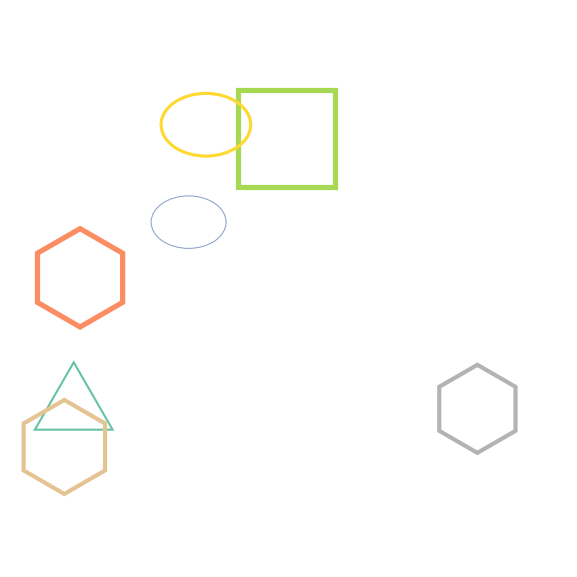[{"shape": "triangle", "thickness": 1, "radius": 0.39, "center": [0.128, 0.294]}, {"shape": "hexagon", "thickness": 2.5, "radius": 0.43, "center": [0.139, 0.518]}, {"shape": "oval", "thickness": 0.5, "radius": 0.32, "center": [0.327, 0.614]}, {"shape": "square", "thickness": 2.5, "radius": 0.42, "center": [0.496, 0.759]}, {"shape": "oval", "thickness": 1.5, "radius": 0.39, "center": [0.357, 0.783]}, {"shape": "hexagon", "thickness": 2, "radius": 0.41, "center": [0.111, 0.225]}, {"shape": "hexagon", "thickness": 2, "radius": 0.38, "center": [0.827, 0.291]}]